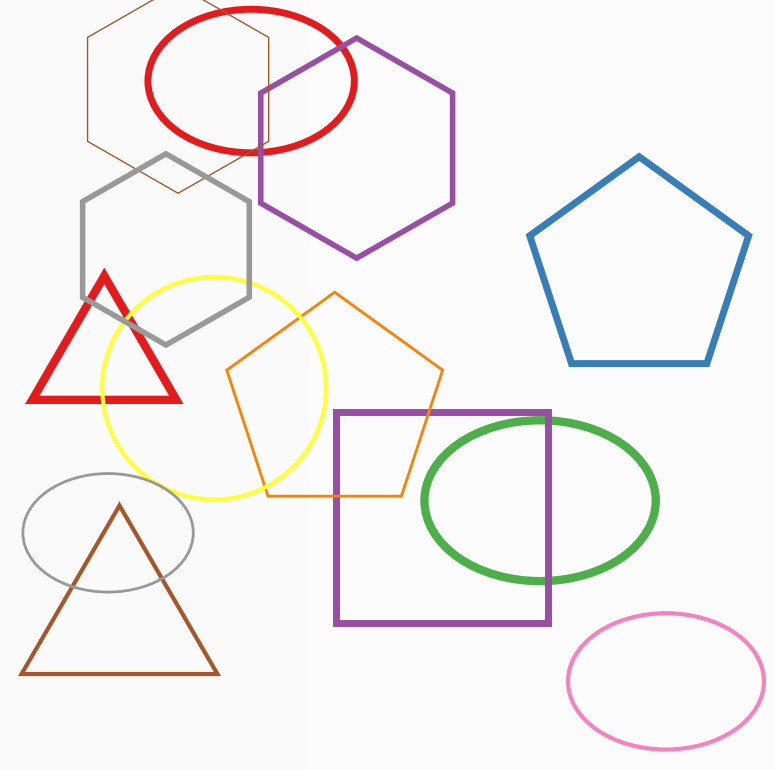[{"shape": "oval", "thickness": 2.5, "radius": 0.67, "center": [0.324, 0.895]}, {"shape": "triangle", "thickness": 3, "radius": 0.54, "center": [0.135, 0.534]}, {"shape": "pentagon", "thickness": 2.5, "radius": 0.74, "center": [0.825, 0.648]}, {"shape": "oval", "thickness": 3, "radius": 0.75, "center": [0.697, 0.35]}, {"shape": "square", "thickness": 2.5, "radius": 0.69, "center": [0.57, 0.328]}, {"shape": "hexagon", "thickness": 2, "radius": 0.71, "center": [0.46, 0.808]}, {"shape": "pentagon", "thickness": 1, "radius": 0.73, "center": [0.432, 0.474]}, {"shape": "circle", "thickness": 1.5, "radius": 0.72, "center": [0.276, 0.496]}, {"shape": "hexagon", "thickness": 0.5, "radius": 0.67, "center": [0.23, 0.884]}, {"shape": "triangle", "thickness": 1.5, "radius": 0.73, "center": [0.154, 0.198]}, {"shape": "oval", "thickness": 1.5, "radius": 0.63, "center": [0.859, 0.115]}, {"shape": "oval", "thickness": 1, "radius": 0.55, "center": [0.139, 0.308]}, {"shape": "hexagon", "thickness": 2, "radius": 0.62, "center": [0.214, 0.676]}]